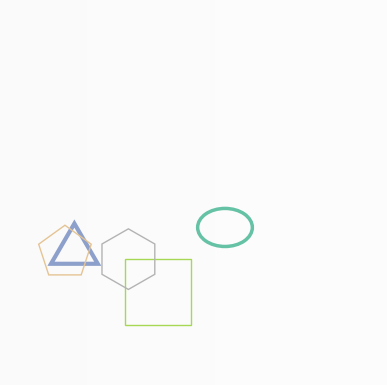[{"shape": "oval", "thickness": 2.5, "radius": 0.35, "center": [0.581, 0.409]}, {"shape": "triangle", "thickness": 3, "radius": 0.35, "center": [0.192, 0.35]}, {"shape": "square", "thickness": 1, "radius": 0.43, "center": [0.407, 0.241]}, {"shape": "pentagon", "thickness": 1, "radius": 0.36, "center": [0.168, 0.344]}, {"shape": "hexagon", "thickness": 1, "radius": 0.39, "center": [0.331, 0.327]}]